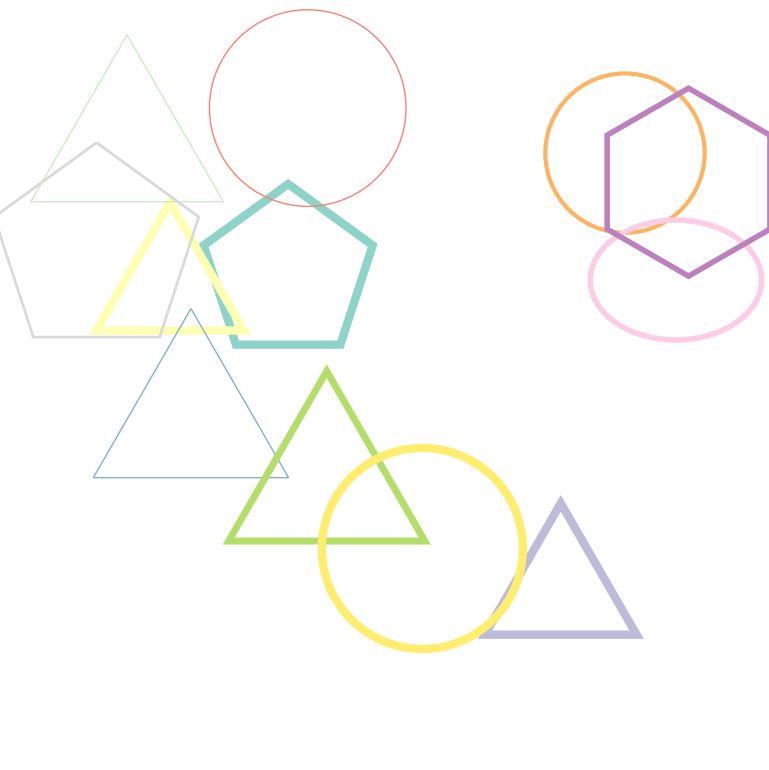[{"shape": "pentagon", "thickness": 3, "radius": 0.58, "center": [0.374, 0.646]}, {"shape": "triangle", "thickness": 3, "radius": 0.55, "center": [0.221, 0.626]}, {"shape": "triangle", "thickness": 3, "radius": 0.57, "center": [0.728, 0.233]}, {"shape": "circle", "thickness": 0.5, "radius": 0.64, "center": [0.4, 0.86]}, {"shape": "triangle", "thickness": 0.5, "radius": 0.73, "center": [0.248, 0.453]}, {"shape": "circle", "thickness": 1.5, "radius": 0.52, "center": [0.812, 0.801]}, {"shape": "triangle", "thickness": 2.5, "radius": 0.74, "center": [0.424, 0.371]}, {"shape": "oval", "thickness": 2, "radius": 0.56, "center": [0.878, 0.636]}, {"shape": "pentagon", "thickness": 1, "radius": 0.7, "center": [0.125, 0.675]}, {"shape": "hexagon", "thickness": 2, "radius": 0.61, "center": [0.894, 0.763]}, {"shape": "triangle", "thickness": 0.5, "radius": 0.72, "center": [0.165, 0.81]}, {"shape": "circle", "thickness": 3, "radius": 0.65, "center": [0.548, 0.288]}]